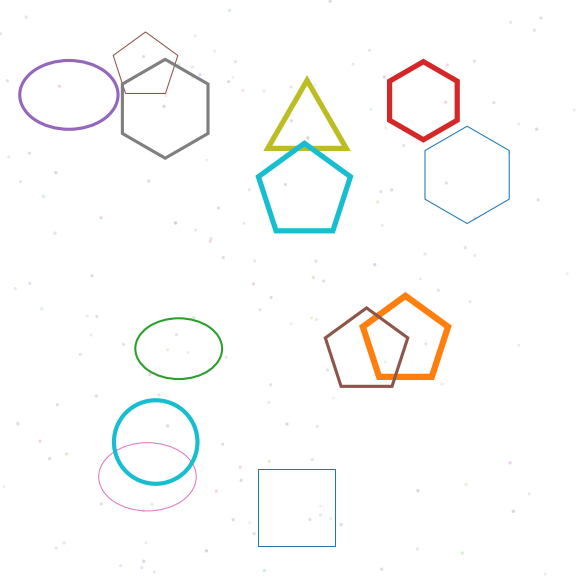[{"shape": "square", "thickness": 0.5, "radius": 0.33, "center": [0.514, 0.12]}, {"shape": "hexagon", "thickness": 0.5, "radius": 0.42, "center": [0.809, 0.696]}, {"shape": "pentagon", "thickness": 3, "radius": 0.39, "center": [0.702, 0.409]}, {"shape": "oval", "thickness": 1, "radius": 0.38, "center": [0.309, 0.395]}, {"shape": "hexagon", "thickness": 2.5, "radius": 0.34, "center": [0.733, 0.825]}, {"shape": "oval", "thickness": 1.5, "radius": 0.43, "center": [0.119, 0.835]}, {"shape": "pentagon", "thickness": 0.5, "radius": 0.29, "center": [0.252, 0.885]}, {"shape": "pentagon", "thickness": 1.5, "radius": 0.38, "center": [0.635, 0.391]}, {"shape": "oval", "thickness": 0.5, "radius": 0.42, "center": [0.255, 0.174]}, {"shape": "hexagon", "thickness": 1.5, "radius": 0.43, "center": [0.286, 0.811]}, {"shape": "triangle", "thickness": 2.5, "radius": 0.39, "center": [0.532, 0.781]}, {"shape": "circle", "thickness": 2, "radius": 0.36, "center": [0.27, 0.234]}, {"shape": "pentagon", "thickness": 2.5, "radius": 0.42, "center": [0.527, 0.667]}]